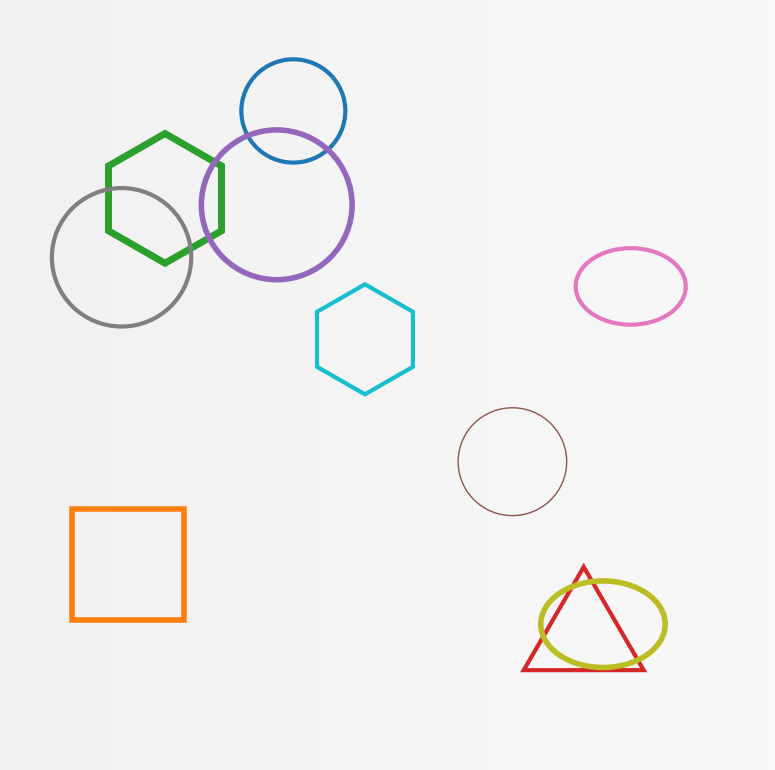[{"shape": "circle", "thickness": 1.5, "radius": 0.34, "center": [0.378, 0.856]}, {"shape": "square", "thickness": 2, "radius": 0.36, "center": [0.165, 0.267]}, {"shape": "hexagon", "thickness": 2.5, "radius": 0.42, "center": [0.213, 0.742]}, {"shape": "triangle", "thickness": 1.5, "radius": 0.45, "center": [0.753, 0.174]}, {"shape": "circle", "thickness": 2, "radius": 0.49, "center": [0.357, 0.734]}, {"shape": "circle", "thickness": 0.5, "radius": 0.35, "center": [0.661, 0.4]}, {"shape": "oval", "thickness": 1.5, "radius": 0.36, "center": [0.814, 0.628]}, {"shape": "circle", "thickness": 1.5, "radius": 0.45, "center": [0.157, 0.666]}, {"shape": "oval", "thickness": 2, "radius": 0.4, "center": [0.778, 0.189]}, {"shape": "hexagon", "thickness": 1.5, "radius": 0.36, "center": [0.471, 0.559]}]